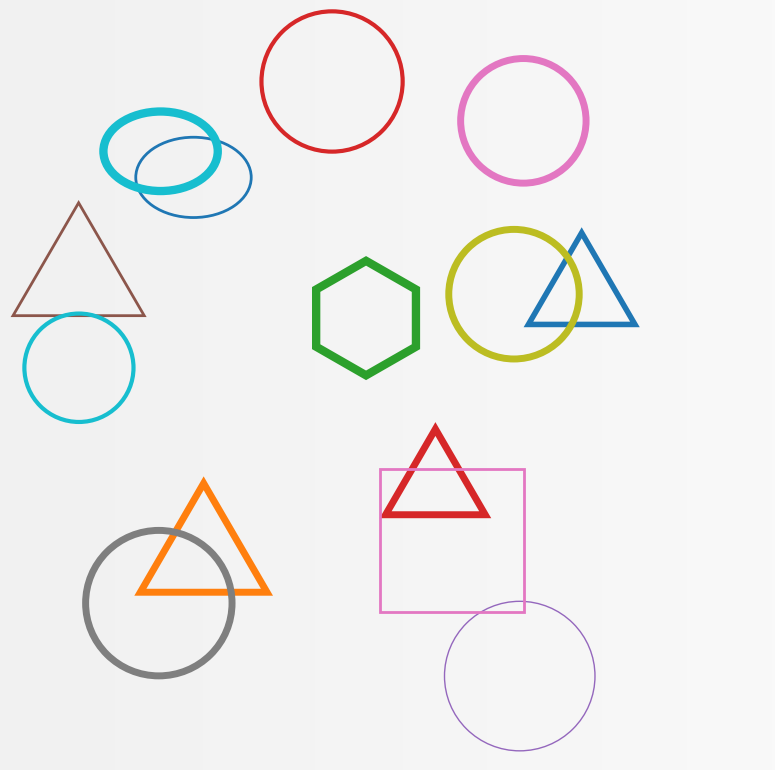[{"shape": "triangle", "thickness": 2, "radius": 0.4, "center": [0.751, 0.618]}, {"shape": "oval", "thickness": 1, "radius": 0.37, "center": [0.25, 0.77]}, {"shape": "triangle", "thickness": 2.5, "radius": 0.47, "center": [0.263, 0.278]}, {"shape": "hexagon", "thickness": 3, "radius": 0.37, "center": [0.472, 0.587]}, {"shape": "triangle", "thickness": 2.5, "radius": 0.37, "center": [0.562, 0.369]}, {"shape": "circle", "thickness": 1.5, "radius": 0.46, "center": [0.428, 0.894]}, {"shape": "circle", "thickness": 0.5, "radius": 0.49, "center": [0.671, 0.122]}, {"shape": "triangle", "thickness": 1, "radius": 0.49, "center": [0.101, 0.639]}, {"shape": "square", "thickness": 1, "radius": 0.47, "center": [0.583, 0.298]}, {"shape": "circle", "thickness": 2.5, "radius": 0.4, "center": [0.675, 0.843]}, {"shape": "circle", "thickness": 2.5, "radius": 0.47, "center": [0.205, 0.217]}, {"shape": "circle", "thickness": 2.5, "radius": 0.42, "center": [0.663, 0.618]}, {"shape": "oval", "thickness": 3, "radius": 0.37, "center": [0.207, 0.804]}, {"shape": "circle", "thickness": 1.5, "radius": 0.35, "center": [0.102, 0.522]}]